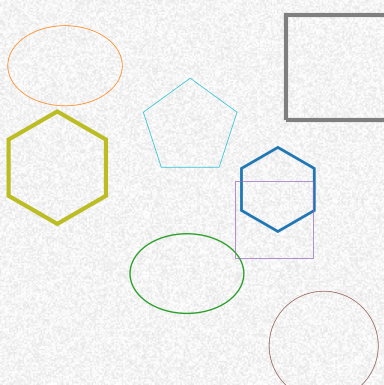[{"shape": "hexagon", "thickness": 2, "radius": 0.55, "center": [0.722, 0.508]}, {"shape": "oval", "thickness": 0.5, "radius": 0.74, "center": [0.169, 0.829]}, {"shape": "oval", "thickness": 1, "radius": 0.74, "center": [0.486, 0.289]}, {"shape": "square", "thickness": 0.5, "radius": 0.5, "center": [0.712, 0.431]}, {"shape": "circle", "thickness": 0.5, "radius": 0.71, "center": [0.841, 0.102]}, {"shape": "square", "thickness": 3, "radius": 0.68, "center": [0.879, 0.825]}, {"shape": "hexagon", "thickness": 3, "radius": 0.73, "center": [0.149, 0.564]}, {"shape": "pentagon", "thickness": 0.5, "radius": 0.64, "center": [0.494, 0.669]}]